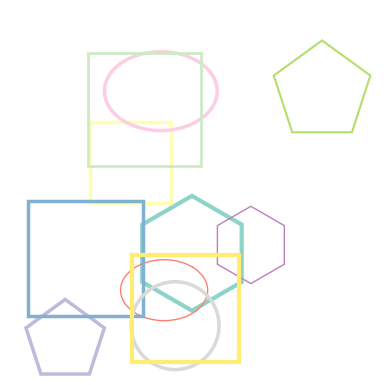[{"shape": "hexagon", "thickness": 3, "radius": 0.75, "center": [0.499, 0.342]}, {"shape": "square", "thickness": 2.5, "radius": 0.53, "center": [0.338, 0.577]}, {"shape": "pentagon", "thickness": 2.5, "radius": 0.54, "center": [0.169, 0.115]}, {"shape": "oval", "thickness": 1, "radius": 0.57, "center": [0.426, 0.246]}, {"shape": "square", "thickness": 2.5, "radius": 0.75, "center": [0.222, 0.329]}, {"shape": "pentagon", "thickness": 1.5, "radius": 0.66, "center": [0.837, 0.763]}, {"shape": "oval", "thickness": 2.5, "radius": 0.73, "center": [0.418, 0.763]}, {"shape": "circle", "thickness": 2.5, "radius": 0.57, "center": [0.455, 0.154]}, {"shape": "hexagon", "thickness": 1, "radius": 0.5, "center": [0.652, 0.364]}, {"shape": "square", "thickness": 2, "radius": 0.73, "center": [0.376, 0.715]}, {"shape": "square", "thickness": 3, "radius": 0.69, "center": [0.482, 0.199]}]